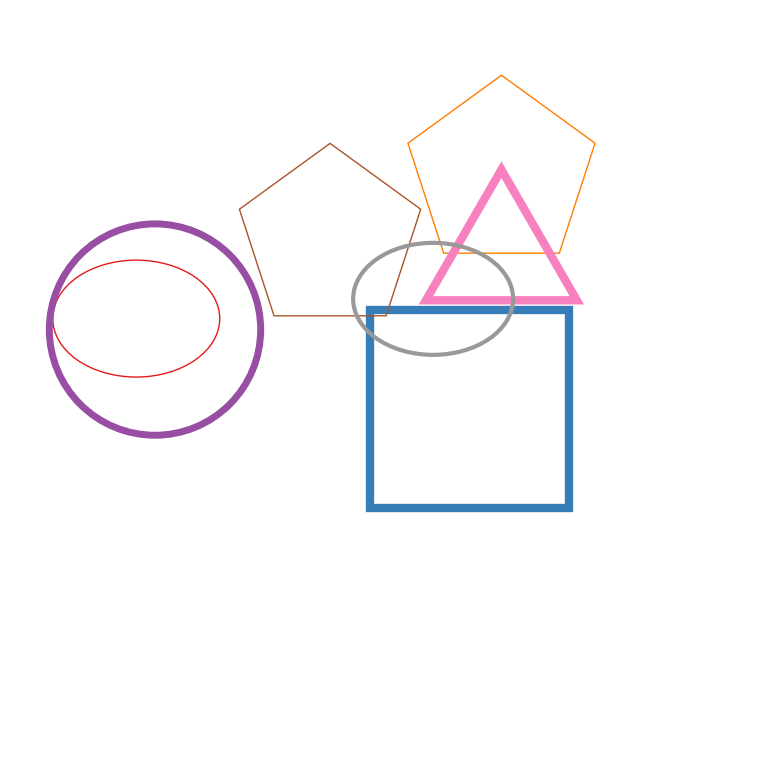[{"shape": "oval", "thickness": 0.5, "radius": 0.54, "center": [0.177, 0.586]}, {"shape": "square", "thickness": 3, "radius": 0.64, "center": [0.61, 0.469]}, {"shape": "circle", "thickness": 2.5, "radius": 0.69, "center": [0.201, 0.572]}, {"shape": "pentagon", "thickness": 0.5, "radius": 0.64, "center": [0.651, 0.775]}, {"shape": "pentagon", "thickness": 0.5, "radius": 0.62, "center": [0.429, 0.69]}, {"shape": "triangle", "thickness": 3, "radius": 0.57, "center": [0.651, 0.667]}, {"shape": "oval", "thickness": 1.5, "radius": 0.52, "center": [0.563, 0.612]}]